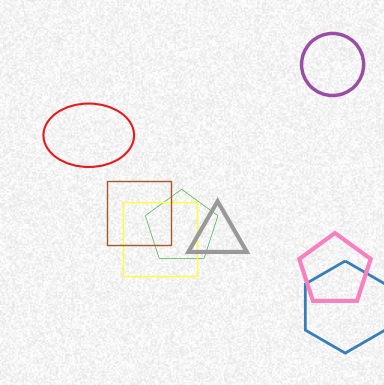[{"shape": "oval", "thickness": 1.5, "radius": 0.59, "center": [0.231, 0.649]}, {"shape": "hexagon", "thickness": 2, "radius": 0.6, "center": [0.897, 0.202]}, {"shape": "pentagon", "thickness": 0.5, "radius": 0.5, "center": [0.472, 0.409]}, {"shape": "circle", "thickness": 2.5, "radius": 0.4, "center": [0.864, 0.833]}, {"shape": "square", "thickness": 1, "radius": 0.48, "center": [0.416, 0.378]}, {"shape": "square", "thickness": 1, "radius": 0.42, "center": [0.361, 0.447]}, {"shape": "pentagon", "thickness": 3, "radius": 0.49, "center": [0.87, 0.297]}, {"shape": "triangle", "thickness": 3, "radius": 0.44, "center": [0.565, 0.389]}]